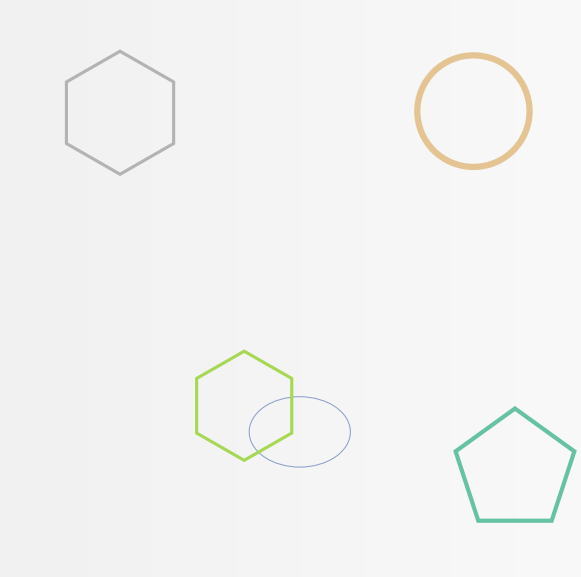[{"shape": "pentagon", "thickness": 2, "radius": 0.54, "center": [0.886, 0.184]}, {"shape": "oval", "thickness": 0.5, "radius": 0.44, "center": [0.516, 0.251]}, {"shape": "hexagon", "thickness": 1.5, "radius": 0.47, "center": [0.42, 0.297]}, {"shape": "circle", "thickness": 3, "radius": 0.48, "center": [0.815, 0.807]}, {"shape": "hexagon", "thickness": 1.5, "radius": 0.53, "center": [0.207, 0.804]}]